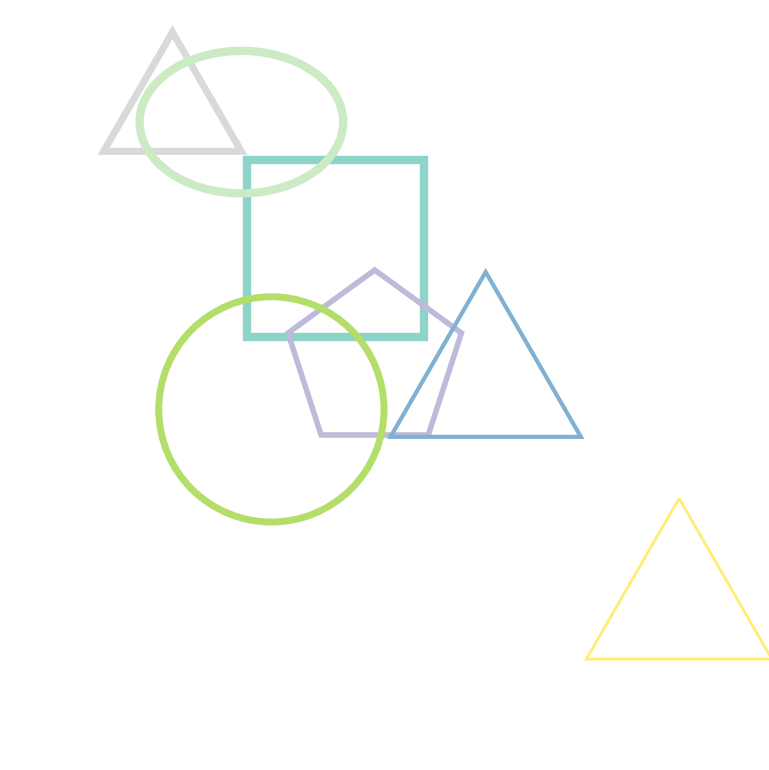[{"shape": "square", "thickness": 3, "radius": 0.58, "center": [0.436, 0.677]}, {"shape": "pentagon", "thickness": 2, "radius": 0.59, "center": [0.487, 0.531]}, {"shape": "triangle", "thickness": 1.5, "radius": 0.71, "center": [0.631, 0.504]}, {"shape": "circle", "thickness": 2.5, "radius": 0.73, "center": [0.352, 0.468]}, {"shape": "triangle", "thickness": 2.5, "radius": 0.52, "center": [0.224, 0.855]}, {"shape": "oval", "thickness": 3, "radius": 0.66, "center": [0.313, 0.841]}, {"shape": "triangle", "thickness": 1, "radius": 0.7, "center": [0.882, 0.214]}]